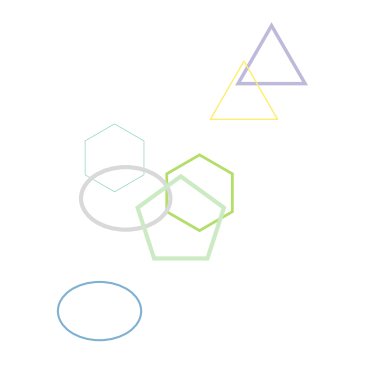[{"shape": "hexagon", "thickness": 0.5, "radius": 0.44, "center": [0.298, 0.59]}, {"shape": "triangle", "thickness": 2.5, "radius": 0.5, "center": [0.705, 0.833]}, {"shape": "oval", "thickness": 1.5, "radius": 0.54, "center": [0.259, 0.192]}, {"shape": "hexagon", "thickness": 2, "radius": 0.49, "center": [0.518, 0.499]}, {"shape": "oval", "thickness": 3, "radius": 0.58, "center": [0.327, 0.485]}, {"shape": "pentagon", "thickness": 3, "radius": 0.59, "center": [0.47, 0.424]}, {"shape": "triangle", "thickness": 1, "radius": 0.5, "center": [0.634, 0.74]}]